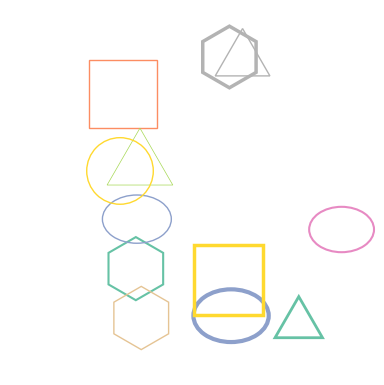[{"shape": "triangle", "thickness": 2, "radius": 0.36, "center": [0.776, 0.158]}, {"shape": "hexagon", "thickness": 1.5, "radius": 0.41, "center": [0.353, 0.302]}, {"shape": "square", "thickness": 1, "radius": 0.44, "center": [0.319, 0.755]}, {"shape": "oval", "thickness": 3, "radius": 0.49, "center": [0.6, 0.18]}, {"shape": "oval", "thickness": 1, "radius": 0.45, "center": [0.356, 0.431]}, {"shape": "oval", "thickness": 1.5, "radius": 0.42, "center": [0.887, 0.404]}, {"shape": "triangle", "thickness": 0.5, "radius": 0.49, "center": [0.363, 0.569]}, {"shape": "circle", "thickness": 1, "radius": 0.43, "center": [0.312, 0.556]}, {"shape": "square", "thickness": 2.5, "radius": 0.45, "center": [0.593, 0.272]}, {"shape": "hexagon", "thickness": 1, "radius": 0.41, "center": [0.367, 0.174]}, {"shape": "triangle", "thickness": 1, "radius": 0.41, "center": [0.63, 0.844]}, {"shape": "hexagon", "thickness": 2.5, "radius": 0.4, "center": [0.596, 0.852]}]